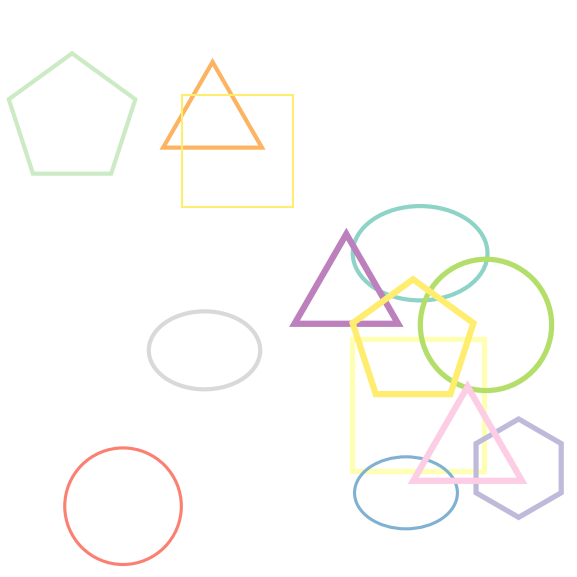[{"shape": "oval", "thickness": 2, "radius": 0.58, "center": [0.727, 0.561]}, {"shape": "square", "thickness": 2.5, "radius": 0.57, "center": [0.724, 0.299]}, {"shape": "hexagon", "thickness": 2.5, "radius": 0.43, "center": [0.898, 0.188]}, {"shape": "circle", "thickness": 1.5, "radius": 0.5, "center": [0.213, 0.123]}, {"shape": "oval", "thickness": 1.5, "radius": 0.45, "center": [0.703, 0.146]}, {"shape": "triangle", "thickness": 2, "radius": 0.49, "center": [0.368, 0.793]}, {"shape": "circle", "thickness": 2.5, "radius": 0.57, "center": [0.842, 0.437]}, {"shape": "triangle", "thickness": 3, "radius": 0.54, "center": [0.81, 0.221]}, {"shape": "oval", "thickness": 2, "radius": 0.48, "center": [0.354, 0.392]}, {"shape": "triangle", "thickness": 3, "radius": 0.52, "center": [0.6, 0.49]}, {"shape": "pentagon", "thickness": 2, "radius": 0.58, "center": [0.125, 0.792]}, {"shape": "pentagon", "thickness": 3, "radius": 0.55, "center": [0.715, 0.406]}, {"shape": "square", "thickness": 1, "radius": 0.48, "center": [0.412, 0.738]}]